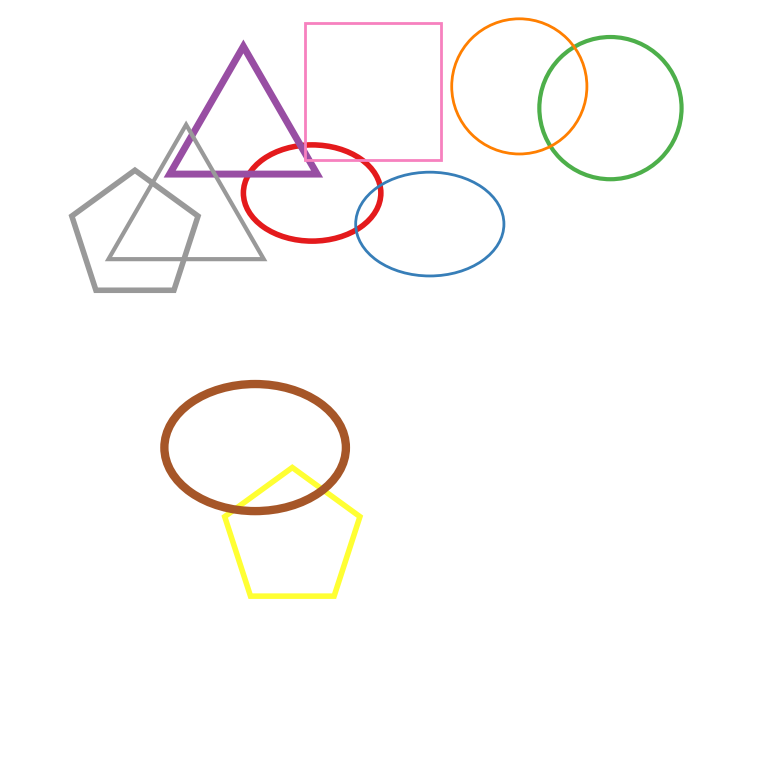[{"shape": "oval", "thickness": 2, "radius": 0.45, "center": [0.405, 0.749]}, {"shape": "oval", "thickness": 1, "radius": 0.48, "center": [0.558, 0.709]}, {"shape": "circle", "thickness": 1.5, "radius": 0.46, "center": [0.793, 0.86]}, {"shape": "triangle", "thickness": 2.5, "radius": 0.55, "center": [0.316, 0.829]}, {"shape": "circle", "thickness": 1, "radius": 0.44, "center": [0.674, 0.888]}, {"shape": "pentagon", "thickness": 2, "radius": 0.46, "center": [0.38, 0.3]}, {"shape": "oval", "thickness": 3, "radius": 0.59, "center": [0.331, 0.419]}, {"shape": "square", "thickness": 1, "radius": 0.44, "center": [0.484, 0.881]}, {"shape": "pentagon", "thickness": 2, "radius": 0.43, "center": [0.175, 0.693]}, {"shape": "triangle", "thickness": 1.5, "radius": 0.58, "center": [0.242, 0.722]}]